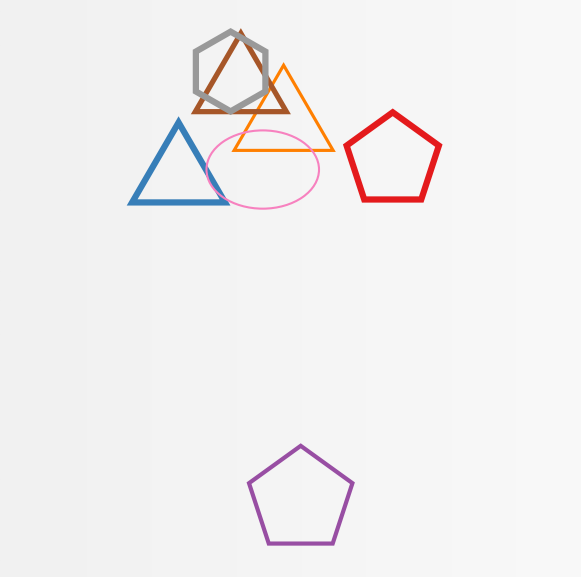[{"shape": "pentagon", "thickness": 3, "radius": 0.42, "center": [0.676, 0.721]}, {"shape": "triangle", "thickness": 3, "radius": 0.46, "center": [0.307, 0.695]}, {"shape": "pentagon", "thickness": 2, "radius": 0.47, "center": [0.517, 0.134]}, {"shape": "triangle", "thickness": 1.5, "radius": 0.49, "center": [0.488, 0.788]}, {"shape": "triangle", "thickness": 2.5, "radius": 0.45, "center": [0.414, 0.851]}, {"shape": "oval", "thickness": 1, "radius": 0.48, "center": [0.452, 0.706]}, {"shape": "hexagon", "thickness": 3, "radius": 0.35, "center": [0.397, 0.875]}]